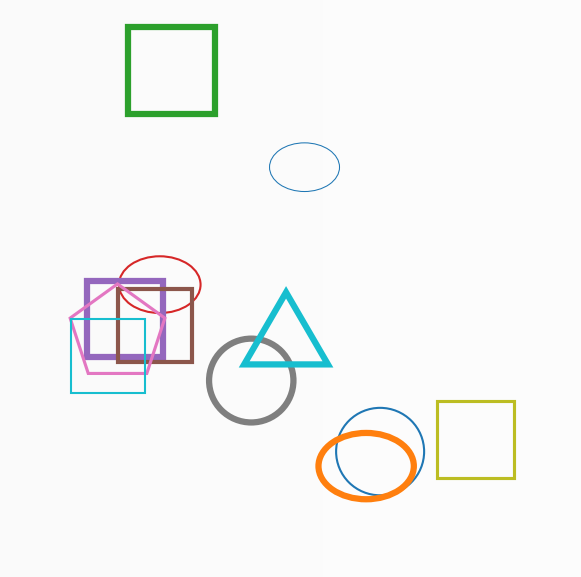[{"shape": "oval", "thickness": 0.5, "radius": 0.3, "center": [0.524, 0.71]}, {"shape": "circle", "thickness": 1, "radius": 0.38, "center": [0.654, 0.217]}, {"shape": "oval", "thickness": 3, "radius": 0.41, "center": [0.63, 0.192]}, {"shape": "square", "thickness": 3, "radius": 0.38, "center": [0.295, 0.877]}, {"shape": "oval", "thickness": 1, "radius": 0.35, "center": [0.275, 0.506]}, {"shape": "square", "thickness": 3, "radius": 0.33, "center": [0.215, 0.448]}, {"shape": "square", "thickness": 2, "radius": 0.32, "center": [0.267, 0.436]}, {"shape": "pentagon", "thickness": 1.5, "radius": 0.43, "center": [0.202, 0.422]}, {"shape": "circle", "thickness": 3, "radius": 0.36, "center": [0.432, 0.34]}, {"shape": "square", "thickness": 1.5, "radius": 0.33, "center": [0.819, 0.238]}, {"shape": "triangle", "thickness": 3, "radius": 0.42, "center": [0.492, 0.41]}, {"shape": "square", "thickness": 1, "radius": 0.32, "center": [0.186, 0.382]}]